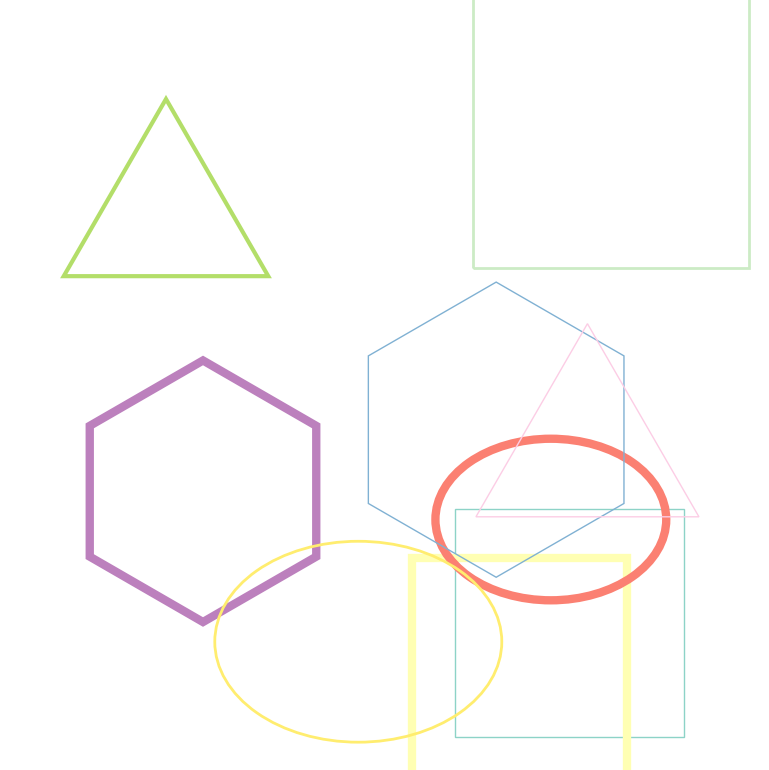[{"shape": "square", "thickness": 0.5, "radius": 0.74, "center": [0.739, 0.191]}, {"shape": "square", "thickness": 3, "radius": 0.7, "center": [0.675, 0.135]}, {"shape": "oval", "thickness": 3, "radius": 0.75, "center": [0.715, 0.325]}, {"shape": "hexagon", "thickness": 0.5, "radius": 0.96, "center": [0.644, 0.442]}, {"shape": "triangle", "thickness": 1.5, "radius": 0.77, "center": [0.216, 0.718]}, {"shape": "triangle", "thickness": 0.5, "radius": 0.84, "center": [0.763, 0.412]}, {"shape": "hexagon", "thickness": 3, "radius": 0.85, "center": [0.264, 0.362]}, {"shape": "square", "thickness": 1, "radius": 0.89, "center": [0.794, 0.831]}, {"shape": "oval", "thickness": 1, "radius": 0.93, "center": [0.465, 0.167]}]